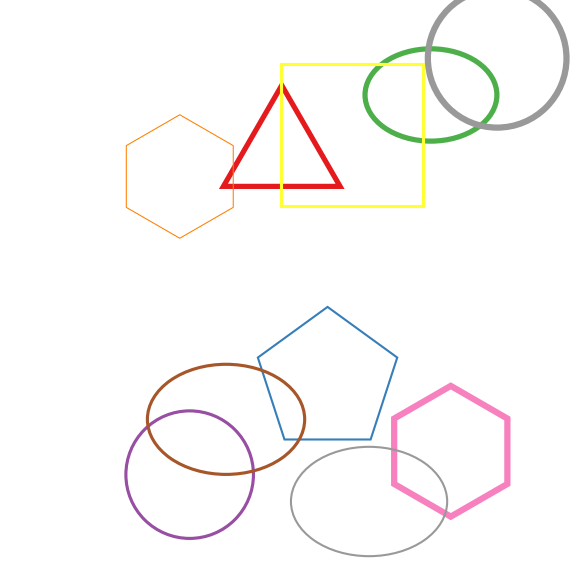[{"shape": "triangle", "thickness": 2.5, "radius": 0.58, "center": [0.488, 0.735]}, {"shape": "pentagon", "thickness": 1, "radius": 0.63, "center": [0.567, 0.341]}, {"shape": "oval", "thickness": 2.5, "radius": 0.57, "center": [0.746, 0.835]}, {"shape": "circle", "thickness": 1.5, "radius": 0.55, "center": [0.328, 0.177]}, {"shape": "hexagon", "thickness": 0.5, "radius": 0.53, "center": [0.311, 0.693]}, {"shape": "square", "thickness": 1.5, "radius": 0.61, "center": [0.61, 0.766]}, {"shape": "oval", "thickness": 1.5, "radius": 0.68, "center": [0.391, 0.273]}, {"shape": "hexagon", "thickness": 3, "radius": 0.57, "center": [0.781, 0.218]}, {"shape": "circle", "thickness": 3, "radius": 0.6, "center": [0.861, 0.898]}, {"shape": "oval", "thickness": 1, "radius": 0.68, "center": [0.639, 0.131]}]